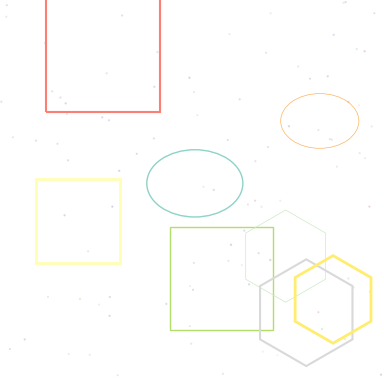[{"shape": "oval", "thickness": 1, "radius": 0.62, "center": [0.506, 0.524]}, {"shape": "square", "thickness": 2, "radius": 0.55, "center": [0.203, 0.426]}, {"shape": "square", "thickness": 1.5, "radius": 0.74, "center": [0.267, 0.857]}, {"shape": "oval", "thickness": 0.5, "radius": 0.51, "center": [0.831, 0.686]}, {"shape": "square", "thickness": 1, "radius": 0.67, "center": [0.575, 0.277]}, {"shape": "hexagon", "thickness": 1.5, "radius": 0.69, "center": [0.796, 0.188]}, {"shape": "hexagon", "thickness": 0.5, "radius": 0.6, "center": [0.742, 0.335]}, {"shape": "hexagon", "thickness": 2, "radius": 0.57, "center": [0.865, 0.222]}]